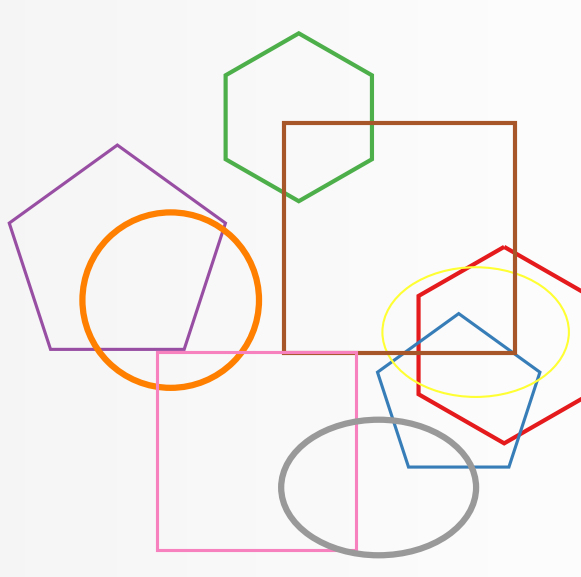[{"shape": "hexagon", "thickness": 2, "radius": 0.85, "center": [0.867, 0.402]}, {"shape": "pentagon", "thickness": 1.5, "radius": 0.73, "center": [0.789, 0.309]}, {"shape": "hexagon", "thickness": 2, "radius": 0.73, "center": [0.514, 0.796]}, {"shape": "pentagon", "thickness": 1.5, "radius": 0.98, "center": [0.202, 0.552]}, {"shape": "circle", "thickness": 3, "radius": 0.76, "center": [0.294, 0.479]}, {"shape": "oval", "thickness": 1, "radius": 0.8, "center": [0.818, 0.424]}, {"shape": "square", "thickness": 2, "radius": 0.99, "center": [0.687, 0.587]}, {"shape": "square", "thickness": 1.5, "radius": 0.86, "center": [0.442, 0.219]}, {"shape": "oval", "thickness": 3, "radius": 0.84, "center": [0.651, 0.155]}]